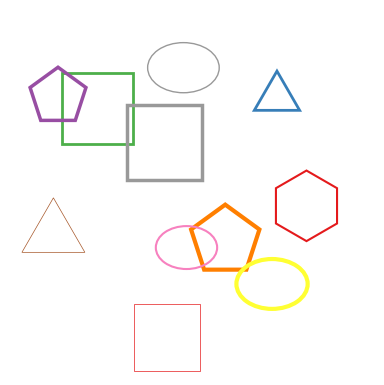[{"shape": "hexagon", "thickness": 1.5, "radius": 0.46, "center": [0.796, 0.465]}, {"shape": "square", "thickness": 0.5, "radius": 0.43, "center": [0.434, 0.123]}, {"shape": "triangle", "thickness": 2, "radius": 0.34, "center": [0.719, 0.747]}, {"shape": "square", "thickness": 2, "radius": 0.46, "center": [0.253, 0.718]}, {"shape": "pentagon", "thickness": 2.5, "radius": 0.38, "center": [0.151, 0.749]}, {"shape": "pentagon", "thickness": 3, "radius": 0.47, "center": [0.585, 0.375]}, {"shape": "oval", "thickness": 3, "radius": 0.46, "center": [0.707, 0.262]}, {"shape": "triangle", "thickness": 0.5, "radius": 0.47, "center": [0.139, 0.392]}, {"shape": "oval", "thickness": 1.5, "radius": 0.4, "center": [0.484, 0.357]}, {"shape": "oval", "thickness": 1, "radius": 0.46, "center": [0.476, 0.824]}, {"shape": "square", "thickness": 2.5, "radius": 0.49, "center": [0.428, 0.63]}]